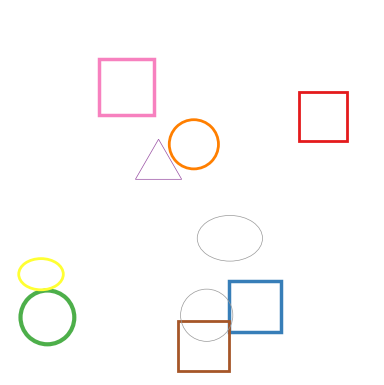[{"shape": "square", "thickness": 2, "radius": 0.31, "center": [0.839, 0.698]}, {"shape": "square", "thickness": 2.5, "radius": 0.33, "center": [0.662, 0.203]}, {"shape": "circle", "thickness": 3, "radius": 0.35, "center": [0.123, 0.176]}, {"shape": "triangle", "thickness": 0.5, "radius": 0.35, "center": [0.412, 0.569]}, {"shape": "circle", "thickness": 2, "radius": 0.32, "center": [0.504, 0.625]}, {"shape": "oval", "thickness": 2, "radius": 0.29, "center": [0.107, 0.288]}, {"shape": "square", "thickness": 2, "radius": 0.33, "center": [0.529, 0.102]}, {"shape": "square", "thickness": 2.5, "radius": 0.36, "center": [0.328, 0.774]}, {"shape": "circle", "thickness": 0.5, "radius": 0.34, "center": [0.537, 0.181]}, {"shape": "oval", "thickness": 0.5, "radius": 0.42, "center": [0.597, 0.381]}]